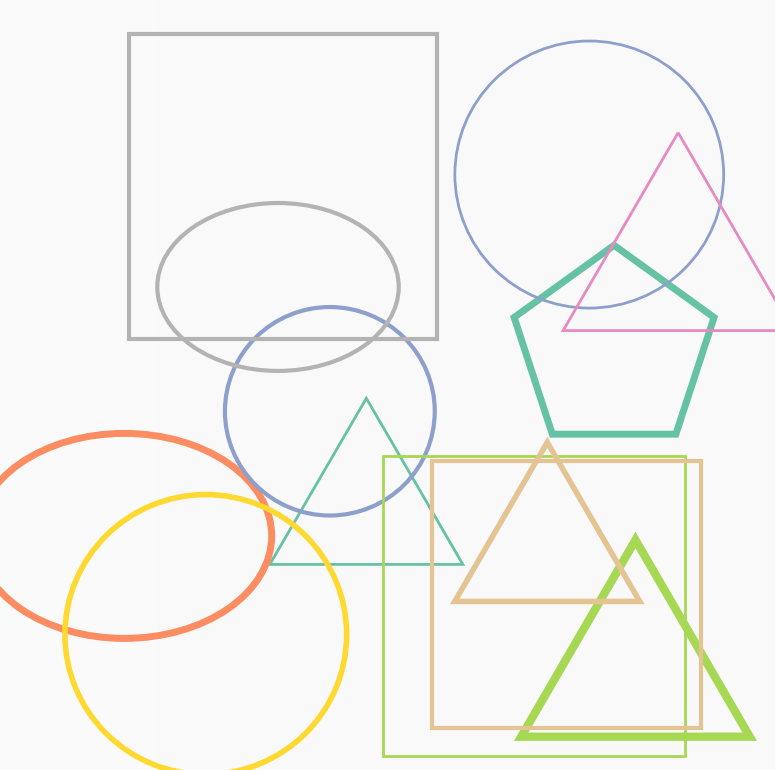[{"shape": "triangle", "thickness": 1, "radius": 0.72, "center": [0.473, 0.339]}, {"shape": "pentagon", "thickness": 2.5, "radius": 0.68, "center": [0.792, 0.546]}, {"shape": "oval", "thickness": 2.5, "radius": 0.95, "center": [0.16, 0.304]}, {"shape": "circle", "thickness": 1, "radius": 0.87, "center": [0.76, 0.773]}, {"shape": "circle", "thickness": 1.5, "radius": 0.68, "center": [0.426, 0.466]}, {"shape": "triangle", "thickness": 1, "radius": 0.86, "center": [0.875, 0.656]}, {"shape": "triangle", "thickness": 3, "radius": 0.85, "center": [0.82, 0.128]}, {"shape": "square", "thickness": 1, "radius": 0.97, "center": [0.689, 0.213]}, {"shape": "circle", "thickness": 2, "radius": 0.91, "center": [0.266, 0.176]}, {"shape": "square", "thickness": 1.5, "radius": 0.87, "center": [0.731, 0.228]}, {"shape": "triangle", "thickness": 2, "radius": 0.69, "center": [0.706, 0.288]}, {"shape": "square", "thickness": 1.5, "radius": 0.99, "center": [0.365, 0.758]}, {"shape": "oval", "thickness": 1.5, "radius": 0.78, "center": [0.359, 0.627]}]